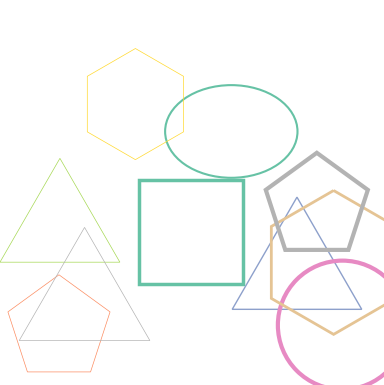[{"shape": "square", "thickness": 2.5, "radius": 0.68, "center": [0.496, 0.397]}, {"shape": "oval", "thickness": 1.5, "radius": 0.86, "center": [0.601, 0.659]}, {"shape": "pentagon", "thickness": 0.5, "radius": 0.7, "center": [0.153, 0.147]}, {"shape": "triangle", "thickness": 1, "radius": 0.97, "center": [0.771, 0.294]}, {"shape": "circle", "thickness": 3, "radius": 0.84, "center": [0.889, 0.156]}, {"shape": "triangle", "thickness": 0.5, "radius": 0.9, "center": [0.156, 0.409]}, {"shape": "hexagon", "thickness": 0.5, "radius": 0.72, "center": [0.352, 0.73]}, {"shape": "hexagon", "thickness": 2, "radius": 0.93, "center": [0.867, 0.318]}, {"shape": "triangle", "thickness": 0.5, "radius": 0.98, "center": [0.22, 0.213]}, {"shape": "pentagon", "thickness": 3, "radius": 0.7, "center": [0.823, 0.464]}]